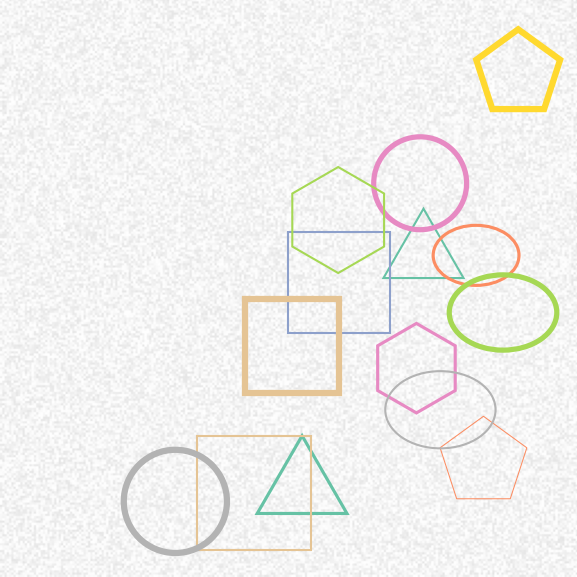[{"shape": "triangle", "thickness": 1.5, "radius": 0.45, "center": [0.523, 0.155]}, {"shape": "triangle", "thickness": 1, "radius": 0.4, "center": [0.733, 0.558]}, {"shape": "pentagon", "thickness": 0.5, "radius": 0.39, "center": [0.837, 0.199]}, {"shape": "oval", "thickness": 1.5, "radius": 0.37, "center": [0.824, 0.557]}, {"shape": "square", "thickness": 1, "radius": 0.44, "center": [0.587, 0.51]}, {"shape": "hexagon", "thickness": 1.5, "radius": 0.39, "center": [0.721, 0.362]}, {"shape": "circle", "thickness": 2.5, "radius": 0.4, "center": [0.728, 0.682]}, {"shape": "oval", "thickness": 2.5, "radius": 0.47, "center": [0.871, 0.458]}, {"shape": "hexagon", "thickness": 1, "radius": 0.46, "center": [0.586, 0.618]}, {"shape": "pentagon", "thickness": 3, "radius": 0.38, "center": [0.897, 0.872]}, {"shape": "square", "thickness": 1, "radius": 0.49, "center": [0.44, 0.146]}, {"shape": "square", "thickness": 3, "radius": 0.41, "center": [0.506, 0.4]}, {"shape": "oval", "thickness": 1, "radius": 0.48, "center": [0.763, 0.29]}, {"shape": "circle", "thickness": 3, "radius": 0.45, "center": [0.304, 0.131]}]